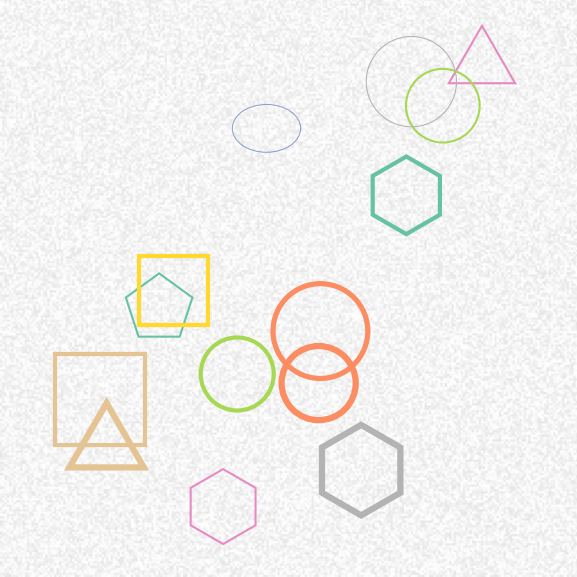[{"shape": "hexagon", "thickness": 2, "radius": 0.34, "center": [0.704, 0.661]}, {"shape": "pentagon", "thickness": 1, "radius": 0.3, "center": [0.276, 0.465]}, {"shape": "circle", "thickness": 2.5, "radius": 0.41, "center": [0.555, 0.426]}, {"shape": "circle", "thickness": 3, "radius": 0.32, "center": [0.552, 0.336]}, {"shape": "oval", "thickness": 0.5, "radius": 0.3, "center": [0.461, 0.777]}, {"shape": "triangle", "thickness": 1, "radius": 0.33, "center": [0.835, 0.888]}, {"shape": "hexagon", "thickness": 1, "radius": 0.32, "center": [0.386, 0.122]}, {"shape": "circle", "thickness": 1, "radius": 0.32, "center": [0.767, 0.816]}, {"shape": "circle", "thickness": 2, "radius": 0.32, "center": [0.411, 0.352]}, {"shape": "square", "thickness": 2, "radius": 0.3, "center": [0.301, 0.496]}, {"shape": "triangle", "thickness": 3, "radius": 0.37, "center": [0.185, 0.227]}, {"shape": "square", "thickness": 2, "radius": 0.39, "center": [0.173, 0.307]}, {"shape": "circle", "thickness": 0.5, "radius": 0.39, "center": [0.712, 0.858]}, {"shape": "hexagon", "thickness": 3, "radius": 0.39, "center": [0.625, 0.185]}]